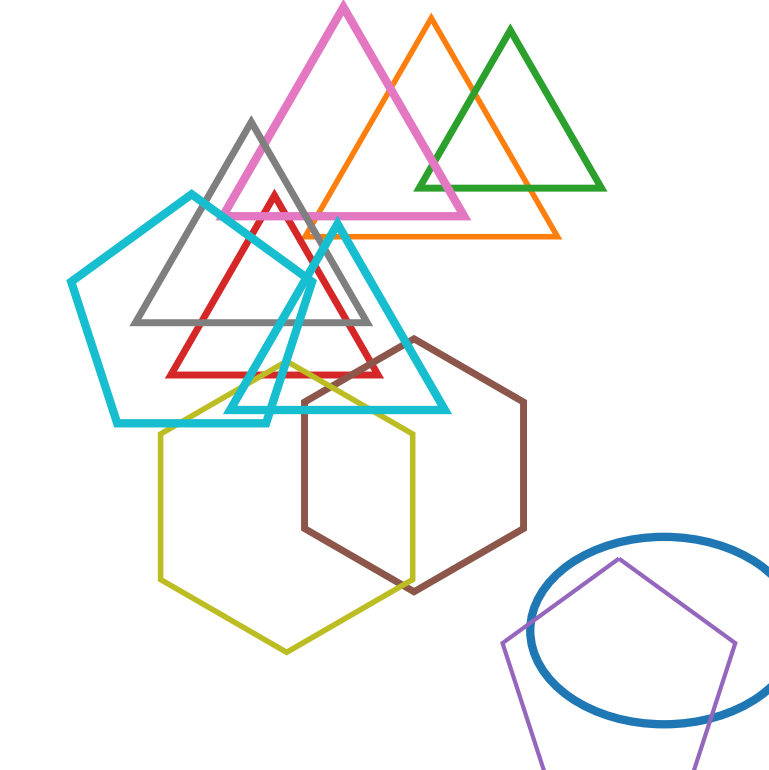[{"shape": "oval", "thickness": 3, "radius": 0.87, "center": [0.863, 0.181]}, {"shape": "triangle", "thickness": 2, "radius": 0.95, "center": [0.56, 0.787]}, {"shape": "triangle", "thickness": 2.5, "radius": 0.68, "center": [0.663, 0.824]}, {"shape": "triangle", "thickness": 2.5, "radius": 0.78, "center": [0.356, 0.591]}, {"shape": "pentagon", "thickness": 1.5, "radius": 0.79, "center": [0.804, 0.116]}, {"shape": "hexagon", "thickness": 2.5, "radius": 0.82, "center": [0.538, 0.396]}, {"shape": "triangle", "thickness": 3, "radius": 0.9, "center": [0.446, 0.81]}, {"shape": "triangle", "thickness": 2.5, "radius": 0.87, "center": [0.326, 0.668]}, {"shape": "hexagon", "thickness": 2, "radius": 0.95, "center": [0.372, 0.342]}, {"shape": "pentagon", "thickness": 3, "radius": 0.82, "center": [0.249, 0.583]}, {"shape": "triangle", "thickness": 3, "radius": 0.81, "center": [0.438, 0.548]}]